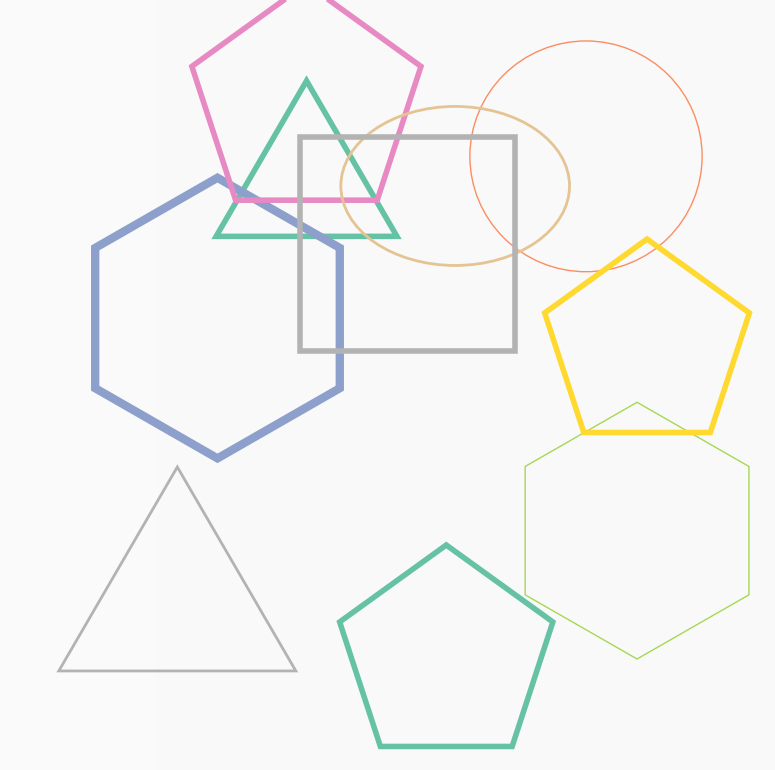[{"shape": "triangle", "thickness": 2, "radius": 0.67, "center": [0.396, 0.76]}, {"shape": "pentagon", "thickness": 2, "radius": 0.72, "center": [0.576, 0.148]}, {"shape": "circle", "thickness": 0.5, "radius": 0.75, "center": [0.756, 0.797]}, {"shape": "hexagon", "thickness": 3, "radius": 0.91, "center": [0.281, 0.587]}, {"shape": "pentagon", "thickness": 2, "radius": 0.78, "center": [0.395, 0.866]}, {"shape": "hexagon", "thickness": 0.5, "radius": 0.83, "center": [0.822, 0.311]}, {"shape": "pentagon", "thickness": 2, "radius": 0.69, "center": [0.835, 0.551]}, {"shape": "oval", "thickness": 1, "radius": 0.74, "center": [0.587, 0.759]}, {"shape": "triangle", "thickness": 1, "radius": 0.88, "center": [0.229, 0.217]}, {"shape": "square", "thickness": 2, "radius": 0.69, "center": [0.526, 0.683]}]